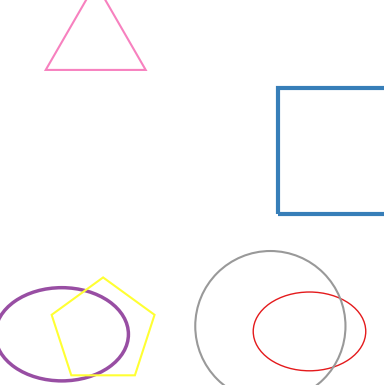[{"shape": "oval", "thickness": 1, "radius": 0.73, "center": [0.804, 0.139]}, {"shape": "square", "thickness": 3, "radius": 0.82, "center": [0.885, 0.608]}, {"shape": "oval", "thickness": 2.5, "radius": 0.86, "center": [0.161, 0.132]}, {"shape": "pentagon", "thickness": 1.5, "radius": 0.7, "center": [0.268, 0.139]}, {"shape": "triangle", "thickness": 1.5, "radius": 0.75, "center": [0.249, 0.893]}, {"shape": "circle", "thickness": 1.5, "radius": 0.98, "center": [0.702, 0.153]}]